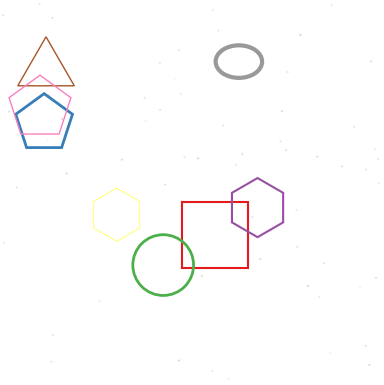[{"shape": "square", "thickness": 1.5, "radius": 0.42, "center": [0.558, 0.39]}, {"shape": "pentagon", "thickness": 2, "radius": 0.39, "center": [0.115, 0.679]}, {"shape": "circle", "thickness": 2, "radius": 0.39, "center": [0.424, 0.311]}, {"shape": "hexagon", "thickness": 1.5, "radius": 0.38, "center": [0.669, 0.461]}, {"shape": "hexagon", "thickness": 0.5, "radius": 0.35, "center": [0.303, 0.442]}, {"shape": "triangle", "thickness": 1, "radius": 0.42, "center": [0.12, 0.82]}, {"shape": "pentagon", "thickness": 1, "radius": 0.42, "center": [0.104, 0.72]}, {"shape": "oval", "thickness": 3, "radius": 0.3, "center": [0.62, 0.84]}]